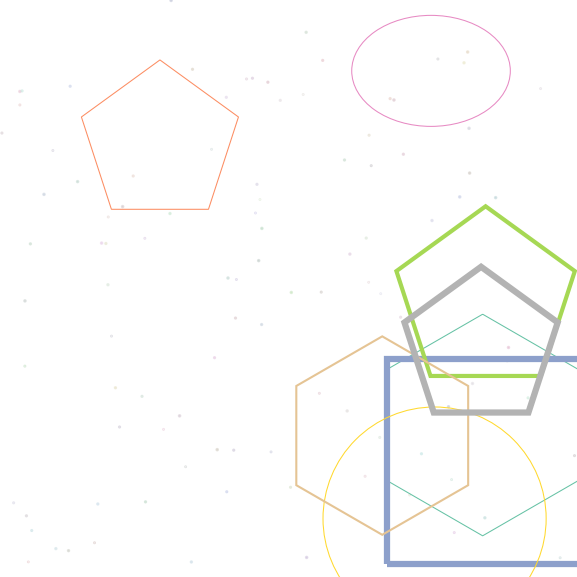[{"shape": "hexagon", "thickness": 0.5, "radius": 0.96, "center": [0.836, 0.263]}, {"shape": "pentagon", "thickness": 0.5, "radius": 0.71, "center": [0.277, 0.752]}, {"shape": "square", "thickness": 3, "radius": 0.89, "center": [0.848, 0.2]}, {"shape": "oval", "thickness": 0.5, "radius": 0.69, "center": [0.746, 0.876]}, {"shape": "pentagon", "thickness": 2, "radius": 0.81, "center": [0.841, 0.48]}, {"shape": "circle", "thickness": 0.5, "radius": 0.97, "center": [0.753, 0.101]}, {"shape": "hexagon", "thickness": 1, "radius": 0.86, "center": [0.662, 0.245]}, {"shape": "pentagon", "thickness": 3, "radius": 0.7, "center": [0.833, 0.398]}]